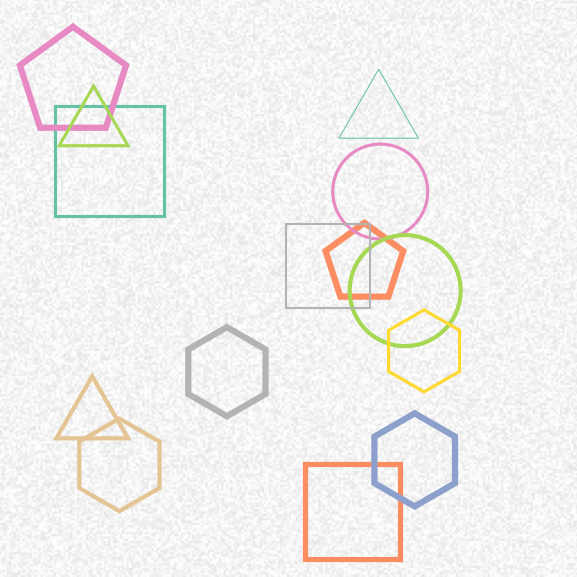[{"shape": "square", "thickness": 1.5, "radius": 0.47, "center": [0.189, 0.72]}, {"shape": "triangle", "thickness": 0.5, "radius": 0.4, "center": [0.656, 0.8]}, {"shape": "pentagon", "thickness": 3, "radius": 0.35, "center": [0.631, 0.543]}, {"shape": "square", "thickness": 2.5, "radius": 0.41, "center": [0.61, 0.114]}, {"shape": "hexagon", "thickness": 3, "radius": 0.4, "center": [0.718, 0.203]}, {"shape": "pentagon", "thickness": 3, "radius": 0.48, "center": [0.126, 0.856]}, {"shape": "circle", "thickness": 1.5, "radius": 0.41, "center": [0.658, 0.667]}, {"shape": "circle", "thickness": 2, "radius": 0.48, "center": [0.702, 0.496]}, {"shape": "triangle", "thickness": 1.5, "radius": 0.34, "center": [0.162, 0.781]}, {"shape": "hexagon", "thickness": 1.5, "radius": 0.35, "center": [0.734, 0.392]}, {"shape": "hexagon", "thickness": 2, "radius": 0.4, "center": [0.207, 0.194]}, {"shape": "triangle", "thickness": 2, "radius": 0.36, "center": [0.16, 0.276]}, {"shape": "square", "thickness": 1, "radius": 0.37, "center": [0.567, 0.539]}, {"shape": "hexagon", "thickness": 3, "radius": 0.39, "center": [0.393, 0.355]}]